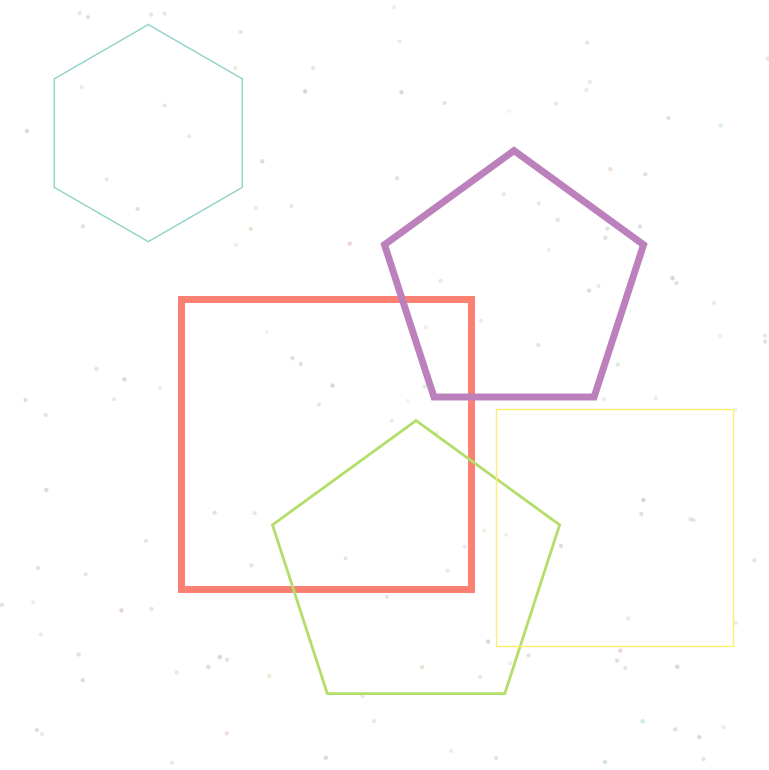[{"shape": "hexagon", "thickness": 0.5, "radius": 0.7, "center": [0.193, 0.827]}, {"shape": "square", "thickness": 2.5, "radius": 0.94, "center": [0.423, 0.423]}, {"shape": "pentagon", "thickness": 1, "radius": 0.98, "center": [0.54, 0.258]}, {"shape": "pentagon", "thickness": 2.5, "radius": 0.88, "center": [0.668, 0.628]}, {"shape": "square", "thickness": 0.5, "radius": 0.77, "center": [0.798, 0.315]}]